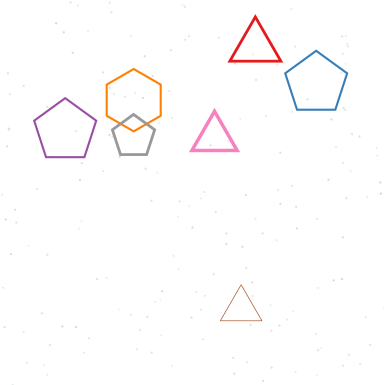[{"shape": "triangle", "thickness": 2, "radius": 0.38, "center": [0.663, 0.879]}, {"shape": "pentagon", "thickness": 1.5, "radius": 0.42, "center": [0.821, 0.783]}, {"shape": "pentagon", "thickness": 1.5, "radius": 0.42, "center": [0.169, 0.66]}, {"shape": "hexagon", "thickness": 1.5, "radius": 0.4, "center": [0.347, 0.74]}, {"shape": "triangle", "thickness": 0.5, "radius": 0.31, "center": [0.626, 0.198]}, {"shape": "triangle", "thickness": 2.5, "radius": 0.34, "center": [0.557, 0.643]}, {"shape": "pentagon", "thickness": 2, "radius": 0.29, "center": [0.347, 0.645]}]